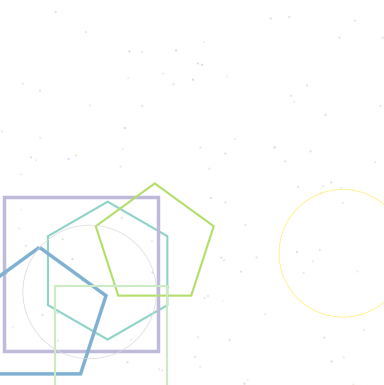[{"shape": "hexagon", "thickness": 1.5, "radius": 0.9, "center": [0.28, 0.297]}, {"shape": "square", "thickness": 2.5, "radius": 1.0, "center": [0.211, 0.288]}, {"shape": "pentagon", "thickness": 2.5, "radius": 0.91, "center": [0.102, 0.176]}, {"shape": "pentagon", "thickness": 1.5, "radius": 0.81, "center": [0.402, 0.362]}, {"shape": "circle", "thickness": 0.5, "radius": 0.87, "center": [0.233, 0.242]}, {"shape": "square", "thickness": 1.5, "radius": 0.73, "center": [0.289, 0.111]}, {"shape": "circle", "thickness": 0.5, "radius": 0.83, "center": [0.891, 0.342]}]